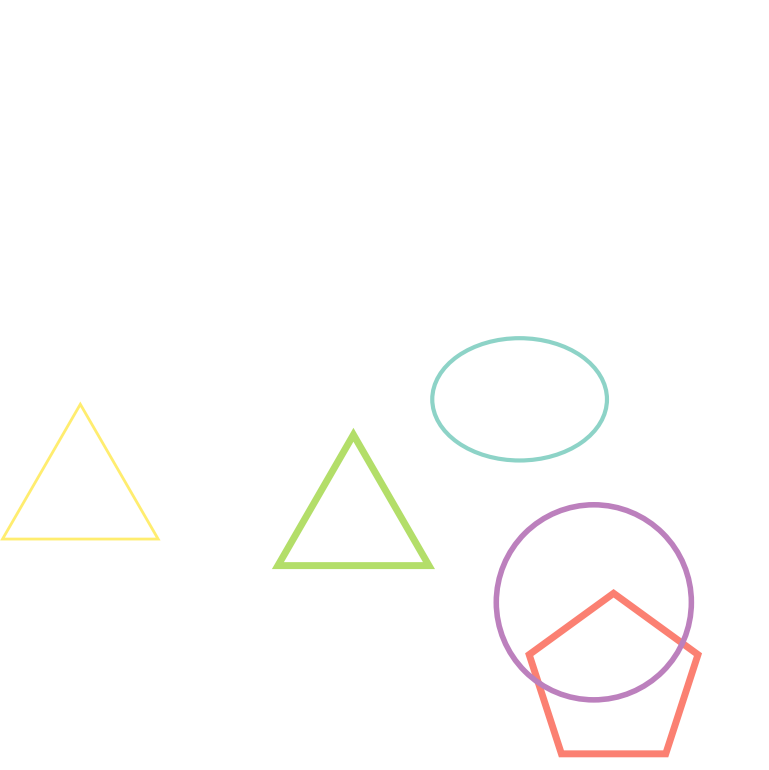[{"shape": "oval", "thickness": 1.5, "radius": 0.57, "center": [0.675, 0.481]}, {"shape": "pentagon", "thickness": 2.5, "radius": 0.58, "center": [0.797, 0.114]}, {"shape": "triangle", "thickness": 2.5, "radius": 0.57, "center": [0.459, 0.322]}, {"shape": "circle", "thickness": 2, "radius": 0.63, "center": [0.771, 0.218]}, {"shape": "triangle", "thickness": 1, "radius": 0.58, "center": [0.104, 0.358]}]